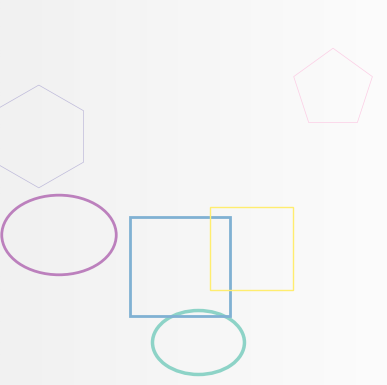[{"shape": "oval", "thickness": 2.5, "radius": 0.59, "center": [0.512, 0.11]}, {"shape": "hexagon", "thickness": 0.5, "radius": 0.67, "center": [0.1, 0.646]}, {"shape": "square", "thickness": 2, "radius": 0.65, "center": [0.465, 0.308]}, {"shape": "pentagon", "thickness": 0.5, "radius": 0.53, "center": [0.859, 0.768]}, {"shape": "oval", "thickness": 2, "radius": 0.74, "center": [0.152, 0.39]}, {"shape": "square", "thickness": 1, "radius": 0.53, "center": [0.649, 0.355]}]